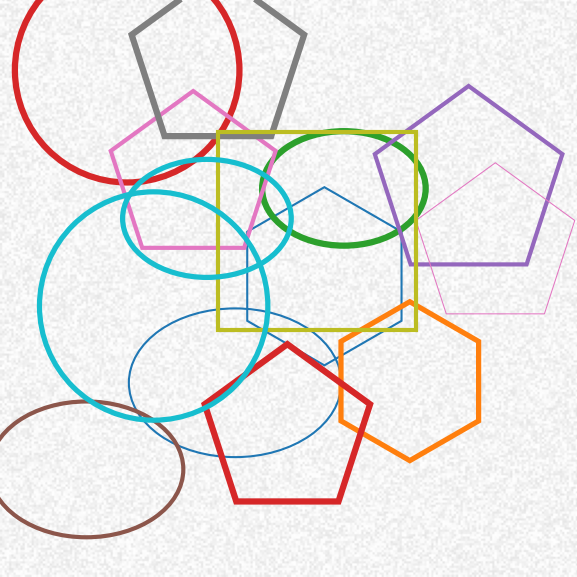[{"shape": "oval", "thickness": 1, "radius": 0.92, "center": [0.407, 0.336]}, {"shape": "hexagon", "thickness": 1, "radius": 0.77, "center": [0.562, 0.521]}, {"shape": "hexagon", "thickness": 2.5, "radius": 0.69, "center": [0.71, 0.339]}, {"shape": "oval", "thickness": 3, "radius": 0.71, "center": [0.596, 0.673]}, {"shape": "pentagon", "thickness": 3, "radius": 0.75, "center": [0.498, 0.253]}, {"shape": "circle", "thickness": 3, "radius": 0.97, "center": [0.22, 0.878]}, {"shape": "pentagon", "thickness": 2, "radius": 0.85, "center": [0.811, 0.679]}, {"shape": "oval", "thickness": 2, "radius": 0.84, "center": [0.149, 0.186]}, {"shape": "pentagon", "thickness": 0.5, "radius": 0.72, "center": [0.858, 0.573]}, {"shape": "pentagon", "thickness": 2, "radius": 0.75, "center": [0.335, 0.691]}, {"shape": "pentagon", "thickness": 3, "radius": 0.79, "center": [0.377, 0.89]}, {"shape": "square", "thickness": 2, "radius": 0.86, "center": [0.549, 0.599]}, {"shape": "circle", "thickness": 2.5, "radius": 0.99, "center": [0.266, 0.469]}, {"shape": "oval", "thickness": 2.5, "radius": 0.73, "center": [0.358, 0.621]}]